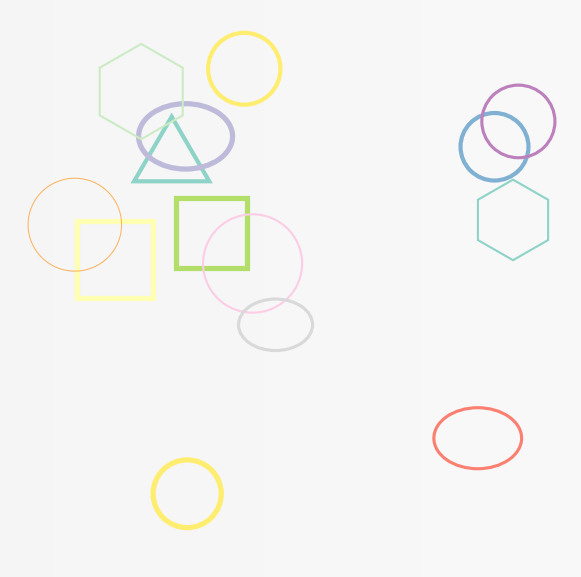[{"shape": "hexagon", "thickness": 1, "radius": 0.35, "center": [0.883, 0.618]}, {"shape": "triangle", "thickness": 2, "radius": 0.37, "center": [0.295, 0.723]}, {"shape": "square", "thickness": 2.5, "radius": 0.33, "center": [0.198, 0.55]}, {"shape": "oval", "thickness": 2.5, "radius": 0.4, "center": [0.319, 0.763]}, {"shape": "oval", "thickness": 1.5, "radius": 0.38, "center": [0.822, 0.24]}, {"shape": "circle", "thickness": 2, "radius": 0.29, "center": [0.851, 0.745]}, {"shape": "circle", "thickness": 0.5, "radius": 0.4, "center": [0.129, 0.61]}, {"shape": "square", "thickness": 2.5, "radius": 0.31, "center": [0.365, 0.595]}, {"shape": "circle", "thickness": 1, "radius": 0.43, "center": [0.435, 0.543]}, {"shape": "oval", "thickness": 1.5, "radius": 0.32, "center": [0.474, 0.437]}, {"shape": "circle", "thickness": 1.5, "radius": 0.31, "center": [0.892, 0.789]}, {"shape": "hexagon", "thickness": 1, "radius": 0.41, "center": [0.243, 0.841]}, {"shape": "circle", "thickness": 2, "radius": 0.31, "center": [0.42, 0.88]}, {"shape": "circle", "thickness": 2.5, "radius": 0.29, "center": [0.322, 0.144]}]